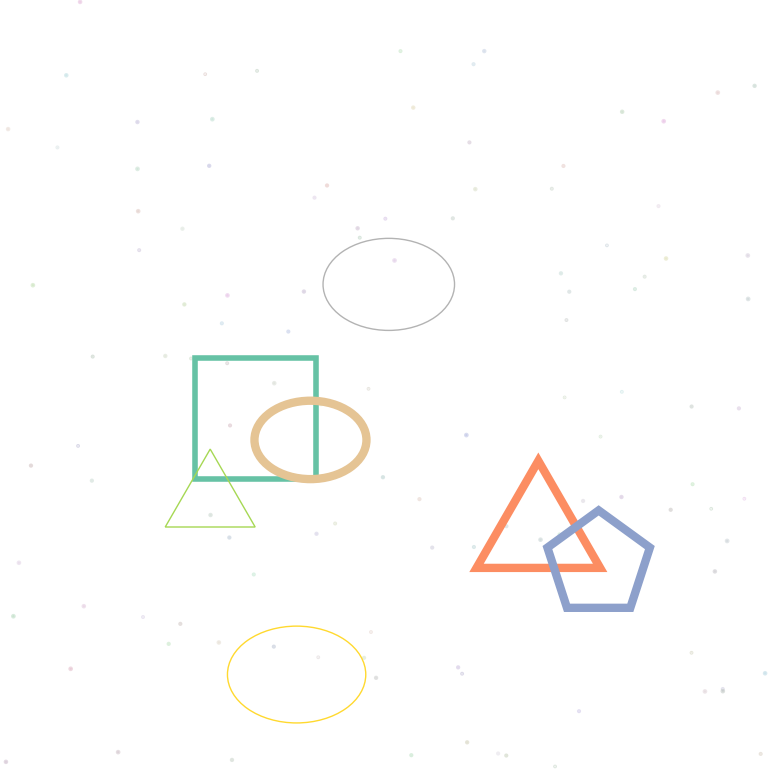[{"shape": "square", "thickness": 2, "radius": 0.39, "center": [0.332, 0.456]}, {"shape": "triangle", "thickness": 3, "radius": 0.46, "center": [0.699, 0.309]}, {"shape": "pentagon", "thickness": 3, "radius": 0.35, "center": [0.777, 0.267]}, {"shape": "triangle", "thickness": 0.5, "radius": 0.34, "center": [0.273, 0.349]}, {"shape": "oval", "thickness": 0.5, "radius": 0.45, "center": [0.385, 0.124]}, {"shape": "oval", "thickness": 3, "radius": 0.36, "center": [0.403, 0.429]}, {"shape": "oval", "thickness": 0.5, "radius": 0.43, "center": [0.505, 0.631]}]